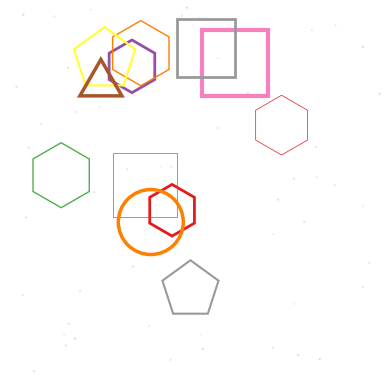[{"shape": "hexagon", "thickness": 0.5, "radius": 0.39, "center": [0.731, 0.675]}, {"shape": "hexagon", "thickness": 2, "radius": 0.34, "center": [0.447, 0.454]}, {"shape": "square", "thickness": 0.5, "radius": 0.42, "center": [0.377, 0.52]}, {"shape": "hexagon", "thickness": 1, "radius": 0.42, "center": [0.159, 0.545]}, {"shape": "hexagon", "thickness": 2, "radius": 0.34, "center": [0.343, 0.828]}, {"shape": "circle", "thickness": 2.5, "radius": 0.42, "center": [0.392, 0.423]}, {"shape": "hexagon", "thickness": 1, "radius": 0.42, "center": [0.366, 0.862]}, {"shape": "pentagon", "thickness": 1.5, "radius": 0.42, "center": [0.272, 0.846]}, {"shape": "triangle", "thickness": 2.5, "radius": 0.31, "center": [0.262, 0.783]}, {"shape": "square", "thickness": 3, "radius": 0.43, "center": [0.611, 0.837]}, {"shape": "pentagon", "thickness": 1.5, "radius": 0.38, "center": [0.495, 0.247]}, {"shape": "square", "thickness": 2, "radius": 0.38, "center": [0.535, 0.875]}]